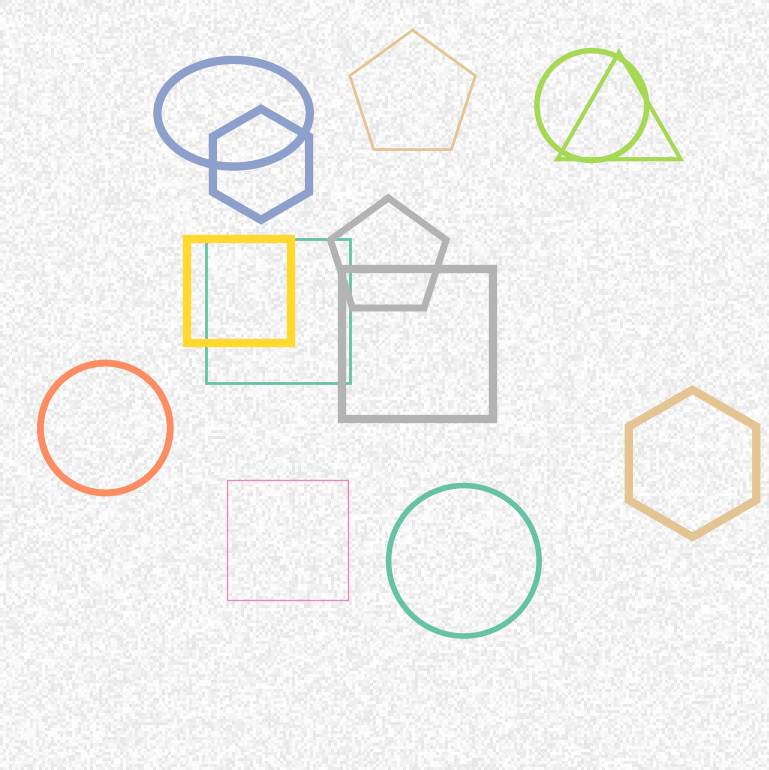[{"shape": "square", "thickness": 1, "radius": 0.47, "center": [0.361, 0.596]}, {"shape": "circle", "thickness": 2, "radius": 0.49, "center": [0.602, 0.272]}, {"shape": "circle", "thickness": 2.5, "radius": 0.42, "center": [0.137, 0.444]}, {"shape": "hexagon", "thickness": 3, "radius": 0.36, "center": [0.339, 0.787]}, {"shape": "oval", "thickness": 3, "radius": 0.49, "center": [0.303, 0.853]}, {"shape": "square", "thickness": 0.5, "radius": 0.39, "center": [0.374, 0.299]}, {"shape": "triangle", "thickness": 1.5, "radius": 0.46, "center": [0.804, 0.839]}, {"shape": "circle", "thickness": 2, "radius": 0.36, "center": [0.769, 0.863]}, {"shape": "square", "thickness": 3, "radius": 0.34, "center": [0.31, 0.622]}, {"shape": "pentagon", "thickness": 1, "radius": 0.43, "center": [0.536, 0.875]}, {"shape": "hexagon", "thickness": 3, "radius": 0.48, "center": [0.899, 0.398]}, {"shape": "pentagon", "thickness": 2.5, "radius": 0.4, "center": [0.504, 0.664]}, {"shape": "square", "thickness": 3, "radius": 0.49, "center": [0.542, 0.553]}]